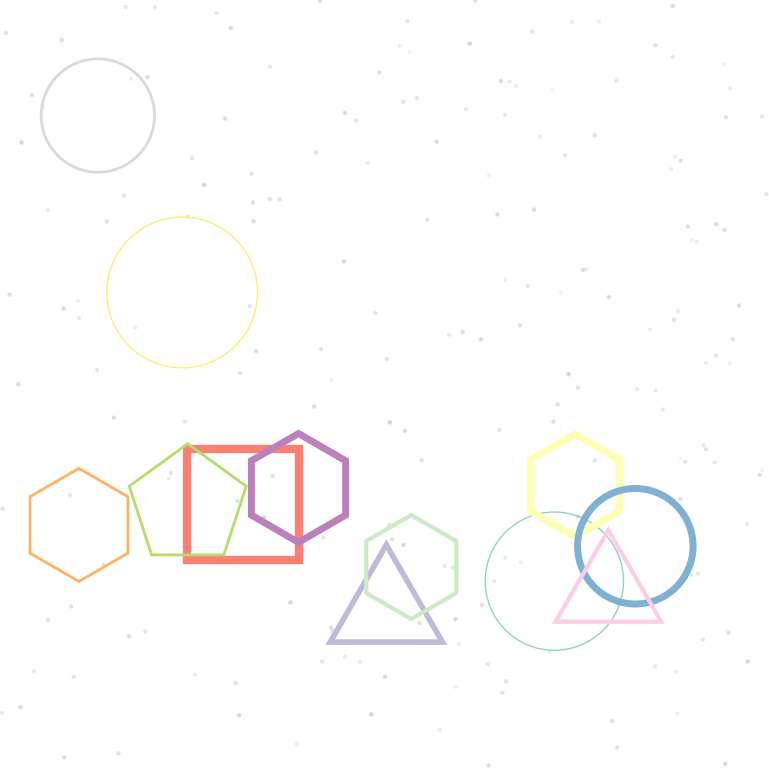[{"shape": "circle", "thickness": 0.5, "radius": 0.45, "center": [0.72, 0.245]}, {"shape": "hexagon", "thickness": 2.5, "radius": 0.33, "center": [0.747, 0.37]}, {"shape": "triangle", "thickness": 2, "radius": 0.42, "center": [0.502, 0.208]}, {"shape": "square", "thickness": 3, "radius": 0.36, "center": [0.316, 0.345]}, {"shape": "circle", "thickness": 2.5, "radius": 0.38, "center": [0.825, 0.291]}, {"shape": "hexagon", "thickness": 1, "radius": 0.37, "center": [0.103, 0.318]}, {"shape": "pentagon", "thickness": 1, "radius": 0.4, "center": [0.244, 0.344]}, {"shape": "triangle", "thickness": 1.5, "radius": 0.4, "center": [0.79, 0.232]}, {"shape": "circle", "thickness": 1, "radius": 0.37, "center": [0.127, 0.85]}, {"shape": "hexagon", "thickness": 2.5, "radius": 0.35, "center": [0.388, 0.366]}, {"shape": "hexagon", "thickness": 1.5, "radius": 0.34, "center": [0.534, 0.264]}, {"shape": "circle", "thickness": 0.5, "radius": 0.49, "center": [0.237, 0.62]}]